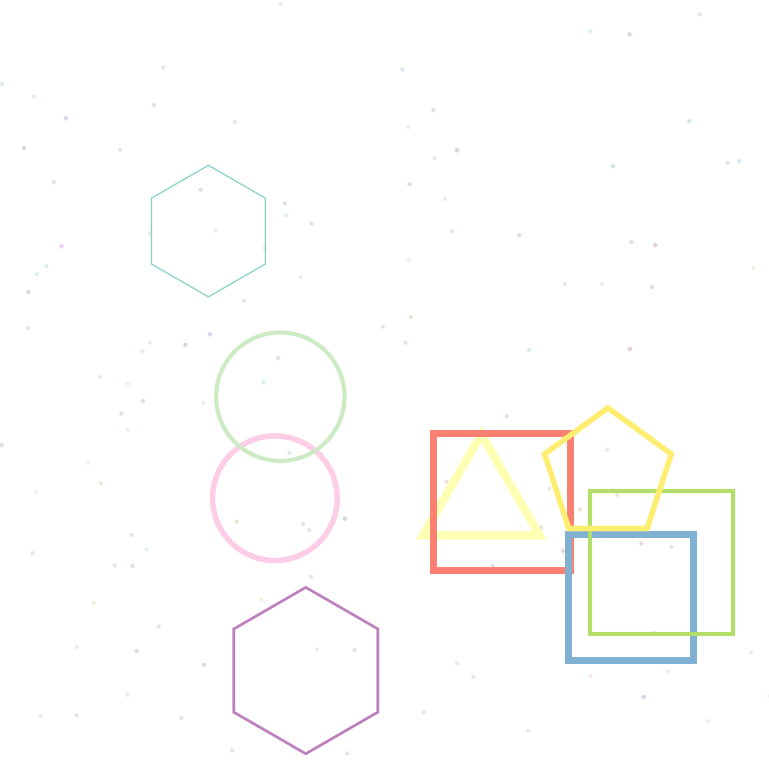[{"shape": "hexagon", "thickness": 0.5, "radius": 0.43, "center": [0.271, 0.7]}, {"shape": "triangle", "thickness": 3, "radius": 0.44, "center": [0.625, 0.348]}, {"shape": "square", "thickness": 2.5, "radius": 0.45, "center": [0.651, 0.348]}, {"shape": "square", "thickness": 2.5, "radius": 0.41, "center": [0.819, 0.225]}, {"shape": "square", "thickness": 1.5, "radius": 0.46, "center": [0.859, 0.27]}, {"shape": "circle", "thickness": 2, "radius": 0.4, "center": [0.357, 0.353]}, {"shape": "hexagon", "thickness": 1, "radius": 0.54, "center": [0.397, 0.129]}, {"shape": "circle", "thickness": 1.5, "radius": 0.42, "center": [0.364, 0.485]}, {"shape": "pentagon", "thickness": 2, "radius": 0.43, "center": [0.79, 0.384]}]